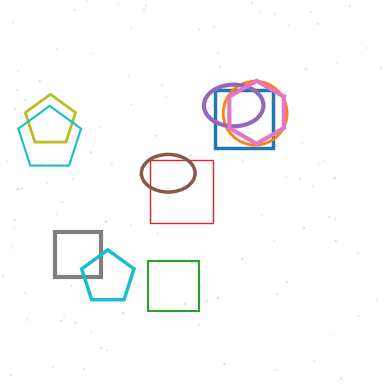[{"shape": "square", "thickness": 2.5, "radius": 0.38, "center": [0.633, 0.691]}, {"shape": "circle", "thickness": 2, "radius": 0.41, "center": [0.663, 0.706]}, {"shape": "square", "thickness": 1.5, "radius": 0.33, "center": [0.45, 0.257]}, {"shape": "square", "thickness": 1, "radius": 0.41, "center": [0.472, 0.503]}, {"shape": "oval", "thickness": 3, "radius": 0.39, "center": [0.607, 0.726]}, {"shape": "oval", "thickness": 2.5, "radius": 0.35, "center": [0.437, 0.55]}, {"shape": "hexagon", "thickness": 3, "radius": 0.41, "center": [0.667, 0.708]}, {"shape": "square", "thickness": 3, "radius": 0.29, "center": [0.203, 0.338]}, {"shape": "pentagon", "thickness": 2, "radius": 0.34, "center": [0.131, 0.686]}, {"shape": "pentagon", "thickness": 1.5, "radius": 0.43, "center": [0.129, 0.639]}, {"shape": "pentagon", "thickness": 2.5, "radius": 0.36, "center": [0.28, 0.279]}]